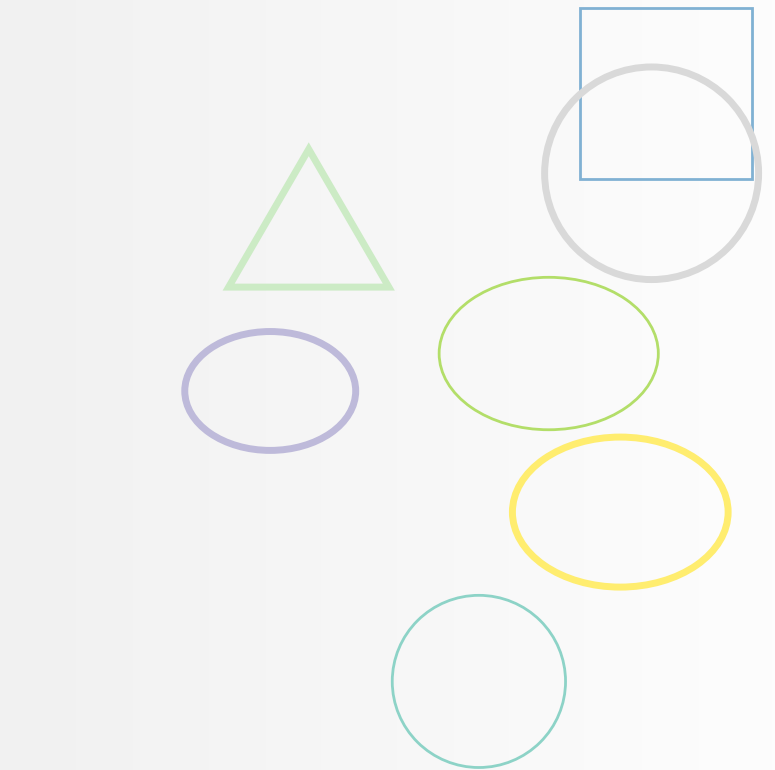[{"shape": "circle", "thickness": 1, "radius": 0.56, "center": [0.618, 0.115]}, {"shape": "oval", "thickness": 2.5, "radius": 0.55, "center": [0.349, 0.492]}, {"shape": "square", "thickness": 1, "radius": 0.55, "center": [0.859, 0.879]}, {"shape": "oval", "thickness": 1, "radius": 0.71, "center": [0.708, 0.541]}, {"shape": "circle", "thickness": 2.5, "radius": 0.69, "center": [0.841, 0.775]}, {"shape": "triangle", "thickness": 2.5, "radius": 0.6, "center": [0.398, 0.687]}, {"shape": "oval", "thickness": 2.5, "radius": 0.7, "center": [0.8, 0.335]}]